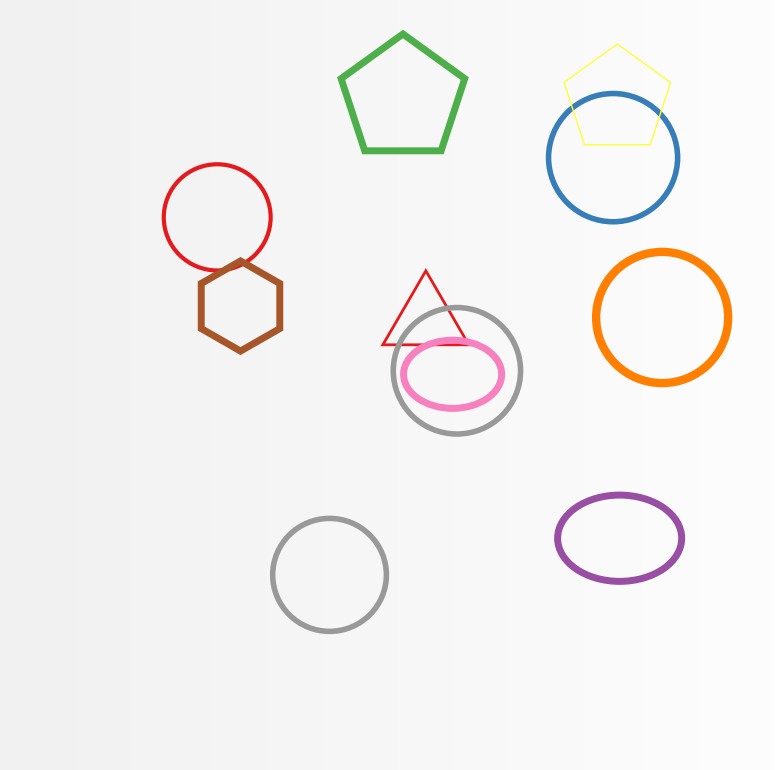[{"shape": "triangle", "thickness": 1, "radius": 0.32, "center": [0.549, 0.584]}, {"shape": "circle", "thickness": 1.5, "radius": 0.34, "center": [0.28, 0.718]}, {"shape": "circle", "thickness": 2, "radius": 0.42, "center": [0.791, 0.795]}, {"shape": "pentagon", "thickness": 2.5, "radius": 0.42, "center": [0.52, 0.872]}, {"shape": "oval", "thickness": 2.5, "radius": 0.4, "center": [0.8, 0.301]}, {"shape": "circle", "thickness": 3, "radius": 0.43, "center": [0.854, 0.588]}, {"shape": "pentagon", "thickness": 0.5, "radius": 0.36, "center": [0.797, 0.871]}, {"shape": "hexagon", "thickness": 2.5, "radius": 0.29, "center": [0.31, 0.603]}, {"shape": "oval", "thickness": 2.5, "radius": 0.32, "center": [0.584, 0.514]}, {"shape": "circle", "thickness": 2, "radius": 0.41, "center": [0.59, 0.518]}, {"shape": "circle", "thickness": 2, "radius": 0.37, "center": [0.425, 0.253]}]